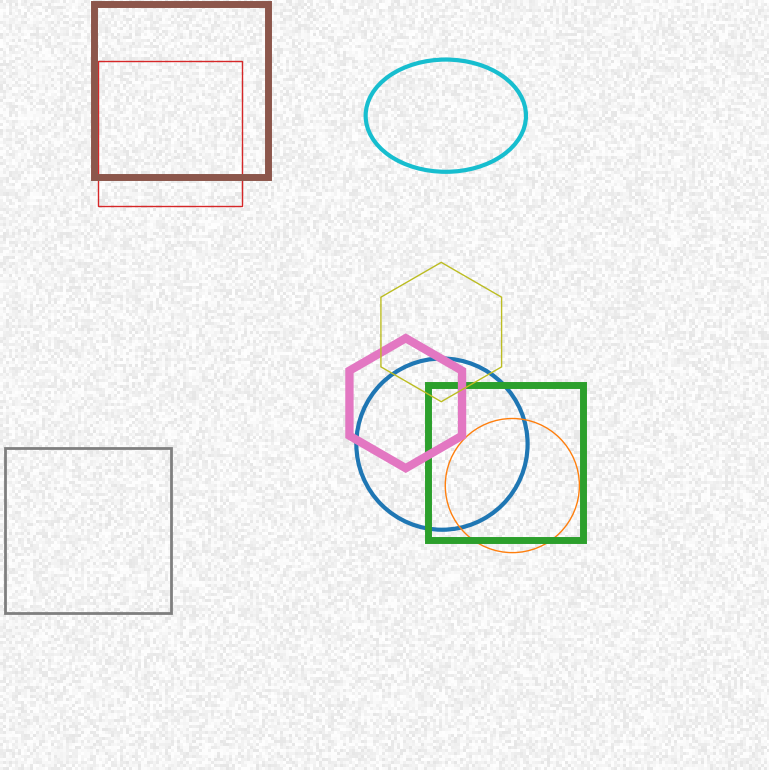[{"shape": "circle", "thickness": 1.5, "radius": 0.56, "center": [0.574, 0.423]}, {"shape": "circle", "thickness": 0.5, "radius": 0.44, "center": [0.665, 0.369]}, {"shape": "square", "thickness": 2.5, "radius": 0.5, "center": [0.656, 0.4]}, {"shape": "square", "thickness": 0.5, "radius": 0.47, "center": [0.221, 0.827]}, {"shape": "square", "thickness": 2.5, "radius": 0.56, "center": [0.235, 0.882]}, {"shape": "hexagon", "thickness": 3, "radius": 0.42, "center": [0.527, 0.476]}, {"shape": "square", "thickness": 1, "radius": 0.54, "center": [0.114, 0.311]}, {"shape": "hexagon", "thickness": 0.5, "radius": 0.45, "center": [0.573, 0.569]}, {"shape": "oval", "thickness": 1.5, "radius": 0.52, "center": [0.579, 0.85]}]